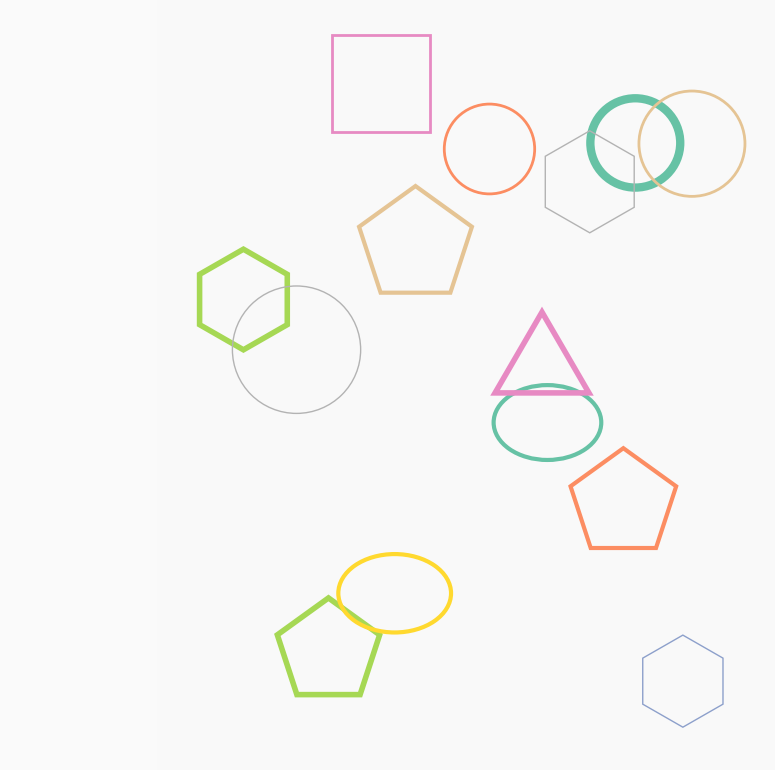[{"shape": "circle", "thickness": 3, "radius": 0.29, "center": [0.82, 0.814]}, {"shape": "oval", "thickness": 1.5, "radius": 0.35, "center": [0.706, 0.451]}, {"shape": "circle", "thickness": 1, "radius": 0.29, "center": [0.632, 0.807]}, {"shape": "pentagon", "thickness": 1.5, "radius": 0.36, "center": [0.804, 0.346]}, {"shape": "hexagon", "thickness": 0.5, "radius": 0.3, "center": [0.881, 0.115]}, {"shape": "square", "thickness": 1, "radius": 0.32, "center": [0.492, 0.891]}, {"shape": "triangle", "thickness": 2, "radius": 0.35, "center": [0.699, 0.525]}, {"shape": "pentagon", "thickness": 2, "radius": 0.35, "center": [0.424, 0.154]}, {"shape": "hexagon", "thickness": 2, "radius": 0.33, "center": [0.314, 0.611]}, {"shape": "oval", "thickness": 1.5, "radius": 0.36, "center": [0.509, 0.23]}, {"shape": "pentagon", "thickness": 1.5, "radius": 0.38, "center": [0.536, 0.682]}, {"shape": "circle", "thickness": 1, "radius": 0.34, "center": [0.893, 0.813]}, {"shape": "circle", "thickness": 0.5, "radius": 0.41, "center": [0.383, 0.546]}, {"shape": "hexagon", "thickness": 0.5, "radius": 0.33, "center": [0.761, 0.764]}]